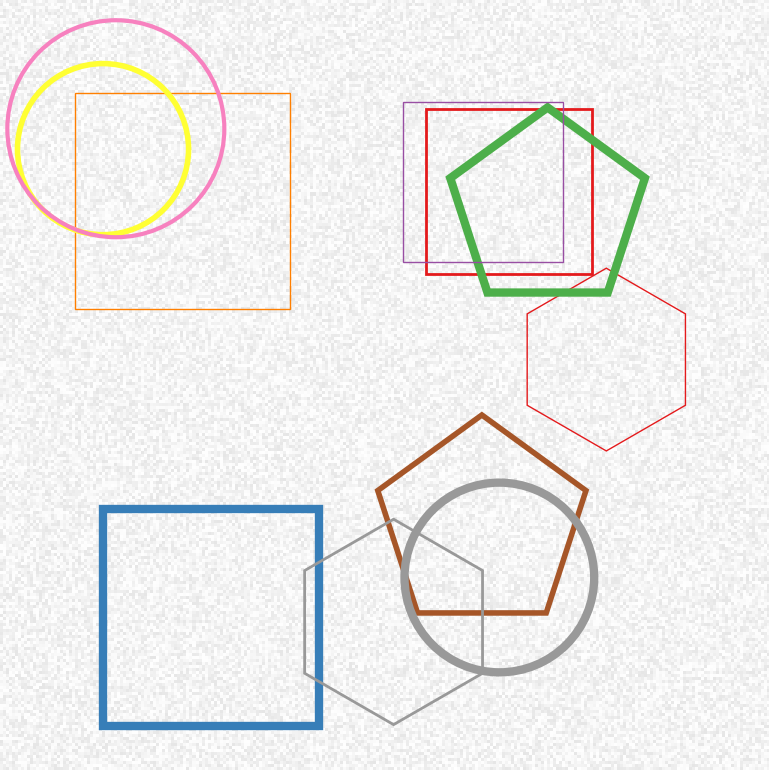[{"shape": "hexagon", "thickness": 0.5, "radius": 0.59, "center": [0.787, 0.533]}, {"shape": "square", "thickness": 1, "radius": 0.54, "center": [0.661, 0.751]}, {"shape": "square", "thickness": 3, "radius": 0.7, "center": [0.274, 0.198]}, {"shape": "pentagon", "thickness": 3, "radius": 0.66, "center": [0.711, 0.728]}, {"shape": "square", "thickness": 0.5, "radius": 0.52, "center": [0.627, 0.764]}, {"shape": "square", "thickness": 0.5, "radius": 0.7, "center": [0.237, 0.739]}, {"shape": "circle", "thickness": 2, "radius": 0.56, "center": [0.134, 0.806]}, {"shape": "pentagon", "thickness": 2, "radius": 0.71, "center": [0.626, 0.319]}, {"shape": "circle", "thickness": 1.5, "radius": 0.7, "center": [0.15, 0.833]}, {"shape": "circle", "thickness": 3, "radius": 0.62, "center": [0.649, 0.25]}, {"shape": "hexagon", "thickness": 1, "radius": 0.67, "center": [0.511, 0.192]}]